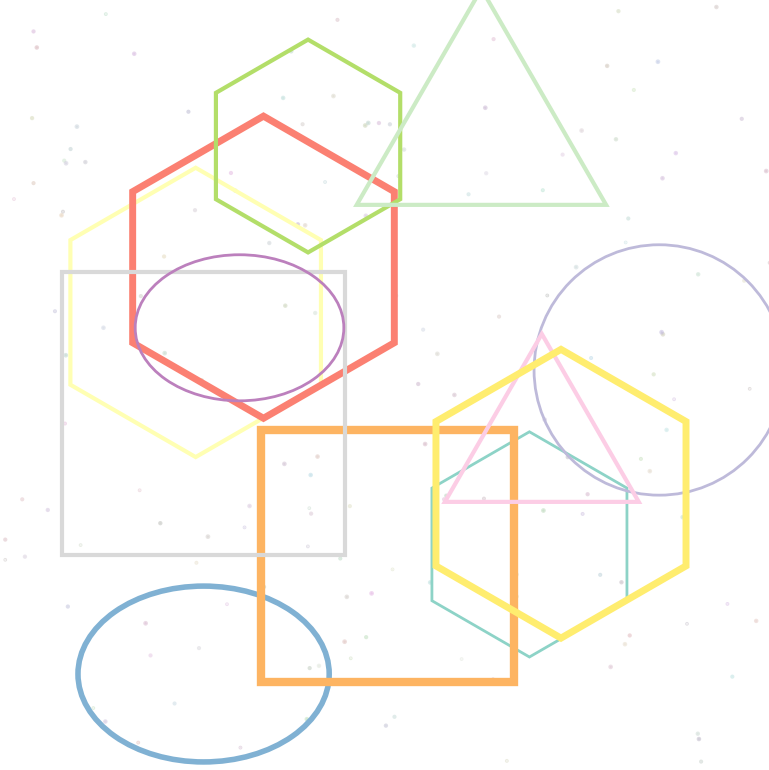[{"shape": "hexagon", "thickness": 1, "radius": 0.73, "center": [0.688, 0.293]}, {"shape": "hexagon", "thickness": 1.5, "radius": 0.94, "center": [0.254, 0.594]}, {"shape": "circle", "thickness": 1, "radius": 0.81, "center": [0.856, 0.52]}, {"shape": "hexagon", "thickness": 2.5, "radius": 0.98, "center": [0.342, 0.653]}, {"shape": "oval", "thickness": 2, "radius": 0.82, "center": [0.264, 0.125]}, {"shape": "square", "thickness": 3, "radius": 0.82, "center": [0.503, 0.278]}, {"shape": "hexagon", "thickness": 1.5, "radius": 0.69, "center": [0.4, 0.81]}, {"shape": "triangle", "thickness": 1.5, "radius": 0.73, "center": [0.704, 0.421]}, {"shape": "square", "thickness": 1.5, "radius": 0.92, "center": [0.264, 0.463]}, {"shape": "oval", "thickness": 1, "radius": 0.68, "center": [0.311, 0.574]}, {"shape": "triangle", "thickness": 1.5, "radius": 0.94, "center": [0.625, 0.827]}, {"shape": "hexagon", "thickness": 2.5, "radius": 0.94, "center": [0.729, 0.359]}]